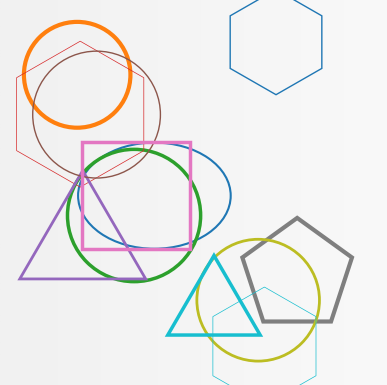[{"shape": "hexagon", "thickness": 1, "radius": 0.68, "center": [0.712, 0.891]}, {"shape": "oval", "thickness": 1.5, "radius": 0.98, "center": [0.398, 0.492]}, {"shape": "circle", "thickness": 3, "radius": 0.69, "center": [0.199, 0.806]}, {"shape": "circle", "thickness": 2.5, "radius": 0.86, "center": [0.346, 0.44]}, {"shape": "hexagon", "thickness": 0.5, "radius": 0.95, "center": [0.207, 0.703]}, {"shape": "triangle", "thickness": 2, "radius": 0.94, "center": [0.213, 0.369]}, {"shape": "circle", "thickness": 1, "radius": 0.82, "center": [0.249, 0.702]}, {"shape": "square", "thickness": 2.5, "radius": 0.7, "center": [0.35, 0.493]}, {"shape": "pentagon", "thickness": 3, "radius": 0.74, "center": [0.767, 0.285]}, {"shape": "circle", "thickness": 2, "radius": 0.79, "center": [0.666, 0.22]}, {"shape": "hexagon", "thickness": 0.5, "radius": 0.77, "center": [0.682, 0.101]}, {"shape": "triangle", "thickness": 2.5, "radius": 0.69, "center": [0.552, 0.199]}]